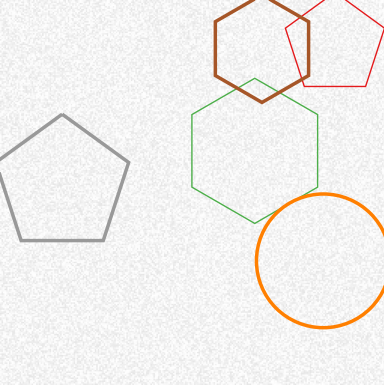[{"shape": "pentagon", "thickness": 1, "radius": 0.68, "center": [0.87, 0.885]}, {"shape": "hexagon", "thickness": 1, "radius": 0.94, "center": [0.662, 0.608]}, {"shape": "circle", "thickness": 2.5, "radius": 0.87, "center": [0.84, 0.322]}, {"shape": "hexagon", "thickness": 2.5, "radius": 0.7, "center": [0.68, 0.874]}, {"shape": "pentagon", "thickness": 2.5, "radius": 0.91, "center": [0.162, 0.522]}]